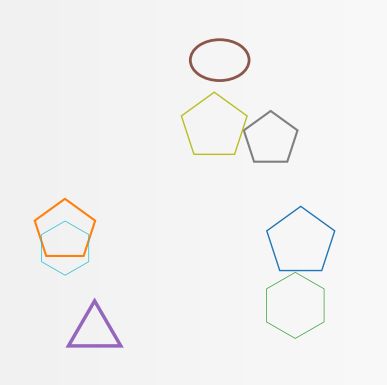[{"shape": "pentagon", "thickness": 1, "radius": 0.46, "center": [0.776, 0.372]}, {"shape": "pentagon", "thickness": 1.5, "radius": 0.41, "center": [0.168, 0.402]}, {"shape": "hexagon", "thickness": 0.5, "radius": 0.43, "center": [0.762, 0.207]}, {"shape": "triangle", "thickness": 2.5, "radius": 0.39, "center": [0.244, 0.141]}, {"shape": "oval", "thickness": 2, "radius": 0.38, "center": [0.567, 0.844]}, {"shape": "pentagon", "thickness": 1.5, "radius": 0.36, "center": [0.698, 0.639]}, {"shape": "pentagon", "thickness": 1, "radius": 0.45, "center": [0.553, 0.671]}, {"shape": "hexagon", "thickness": 0.5, "radius": 0.35, "center": [0.168, 0.356]}]